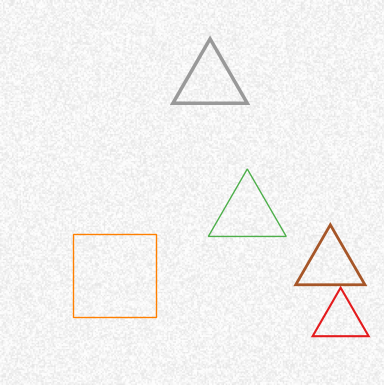[{"shape": "triangle", "thickness": 1.5, "radius": 0.42, "center": [0.885, 0.169]}, {"shape": "triangle", "thickness": 1, "radius": 0.58, "center": [0.642, 0.444]}, {"shape": "square", "thickness": 1, "radius": 0.54, "center": [0.298, 0.284]}, {"shape": "triangle", "thickness": 2, "radius": 0.52, "center": [0.858, 0.312]}, {"shape": "triangle", "thickness": 2.5, "radius": 0.56, "center": [0.546, 0.788]}]